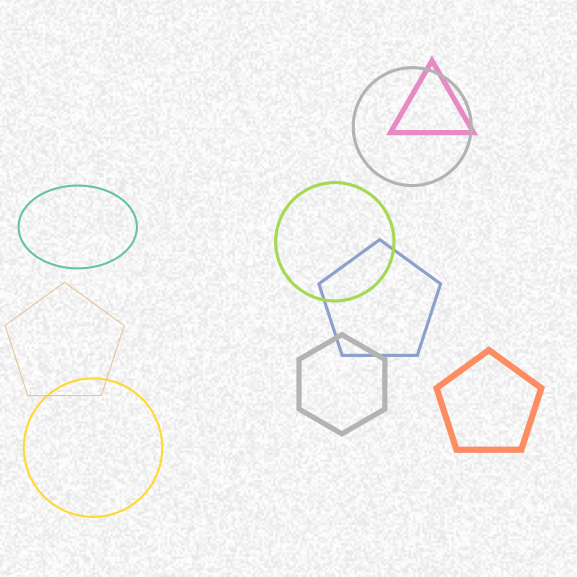[{"shape": "oval", "thickness": 1, "radius": 0.51, "center": [0.135, 0.606]}, {"shape": "pentagon", "thickness": 3, "radius": 0.48, "center": [0.847, 0.298]}, {"shape": "pentagon", "thickness": 1.5, "radius": 0.55, "center": [0.658, 0.473]}, {"shape": "triangle", "thickness": 2.5, "radius": 0.42, "center": [0.748, 0.811]}, {"shape": "circle", "thickness": 1.5, "radius": 0.51, "center": [0.58, 0.58]}, {"shape": "circle", "thickness": 1, "radius": 0.6, "center": [0.161, 0.224]}, {"shape": "pentagon", "thickness": 0.5, "radius": 0.54, "center": [0.112, 0.402]}, {"shape": "hexagon", "thickness": 2.5, "radius": 0.43, "center": [0.592, 0.334]}, {"shape": "circle", "thickness": 1.5, "radius": 0.51, "center": [0.714, 0.78]}]